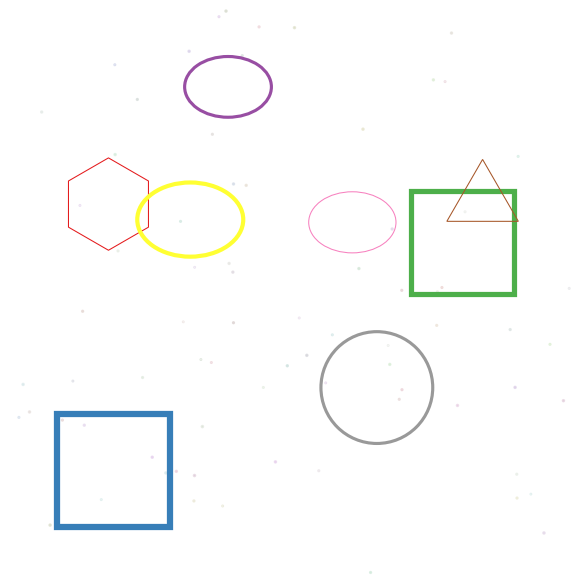[{"shape": "hexagon", "thickness": 0.5, "radius": 0.4, "center": [0.188, 0.646]}, {"shape": "square", "thickness": 3, "radius": 0.49, "center": [0.197, 0.185]}, {"shape": "square", "thickness": 2.5, "radius": 0.45, "center": [0.8, 0.579]}, {"shape": "oval", "thickness": 1.5, "radius": 0.38, "center": [0.395, 0.849]}, {"shape": "oval", "thickness": 2, "radius": 0.46, "center": [0.329, 0.619]}, {"shape": "triangle", "thickness": 0.5, "radius": 0.36, "center": [0.836, 0.652]}, {"shape": "oval", "thickness": 0.5, "radius": 0.38, "center": [0.61, 0.614]}, {"shape": "circle", "thickness": 1.5, "radius": 0.48, "center": [0.653, 0.328]}]